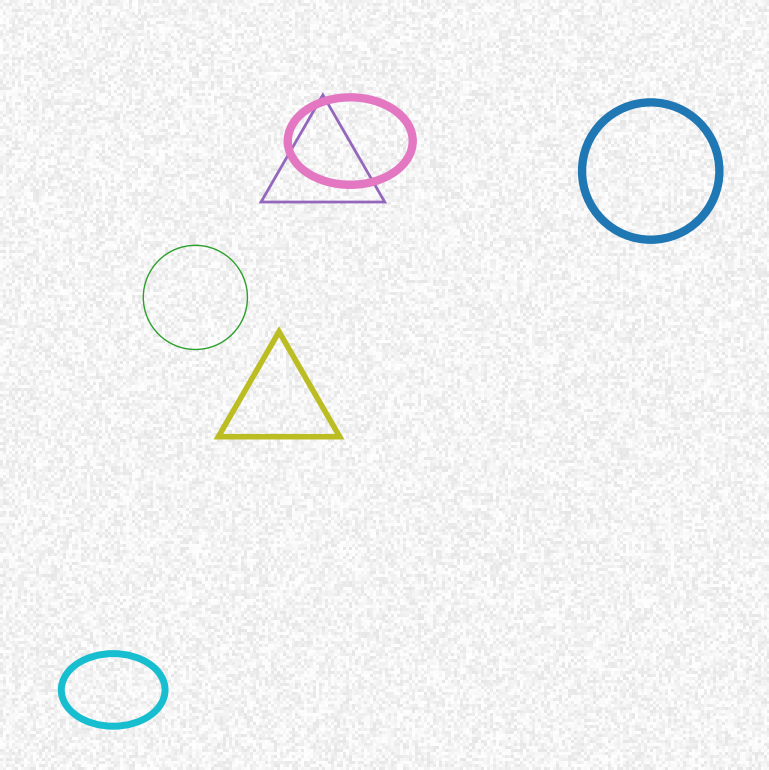[{"shape": "circle", "thickness": 3, "radius": 0.45, "center": [0.845, 0.778]}, {"shape": "circle", "thickness": 0.5, "radius": 0.34, "center": [0.254, 0.614]}, {"shape": "triangle", "thickness": 1, "radius": 0.46, "center": [0.419, 0.784]}, {"shape": "oval", "thickness": 3, "radius": 0.41, "center": [0.455, 0.817]}, {"shape": "triangle", "thickness": 2, "radius": 0.45, "center": [0.362, 0.478]}, {"shape": "oval", "thickness": 2.5, "radius": 0.34, "center": [0.147, 0.104]}]